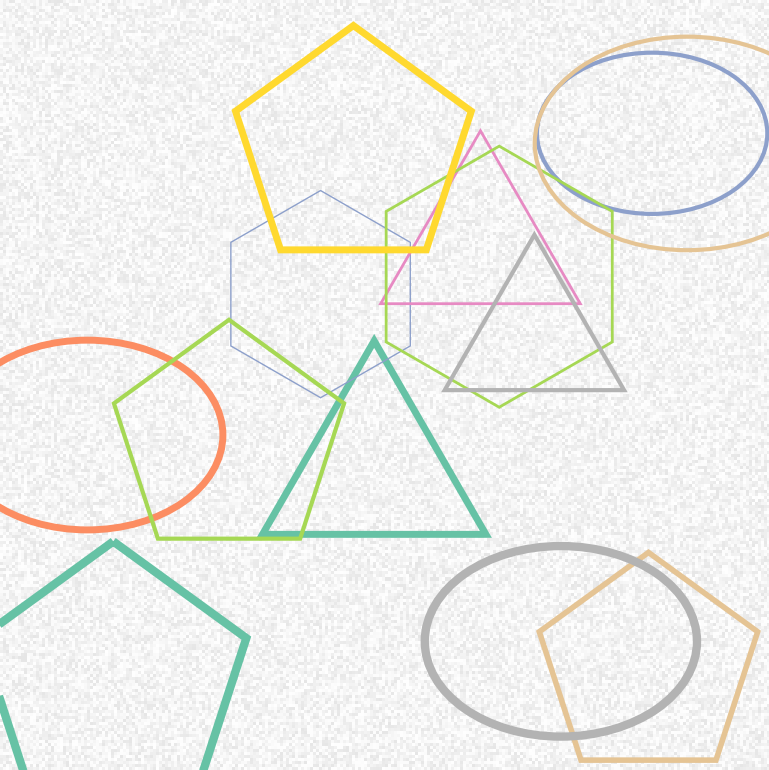[{"shape": "pentagon", "thickness": 3, "radius": 0.91, "center": [0.147, 0.115]}, {"shape": "triangle", "thickness": 2.5, "radius": 0.84, "center": [0.486, 0.39]}, {"shape": "oval", "thickness": 2.5, "radius": 0.88, "center": [0.113, 0.435]}, {"shape": "oval", "thickness": 1.5, "radius": 0.75, "center": [0.847, 0.827]}, {"shape": "hexagon", "thickness": 0.5, "radius": 0.67, "center": [0.416, 0.618]}, {"shape": "triangle", "thickness": 1, "radius": 0.75, "center": [0.624, 0.68]}, {"shape": "hexagon", "thickness": 1, "radius": 0.85, "center": [0.648, 0.641]}, {"shape": "pentagon", "thickness": 1.5, "radius": 0.79, "center": [0.297, 0.428]}, {"shape": "pentagon", "thickness": 2.5, "radius": 0.81, "center": [0.459, 0.806]}, {"shape": "pentagon", "thickness": 2, "radius": 0.75, "center": [0.842, 0.133]}, {"shape": "oval", "thickness": 1.5, "radius": 0.99, "center": [0.893, 0.814]}, {"shape": "oval", "thickness": 3, "radius": 0.88, "center": [0.728, 0.167]}, {"shape": "triangle", "thickness": 1.5, "radius": 0.67, "center": [0.694, 0.561]}]